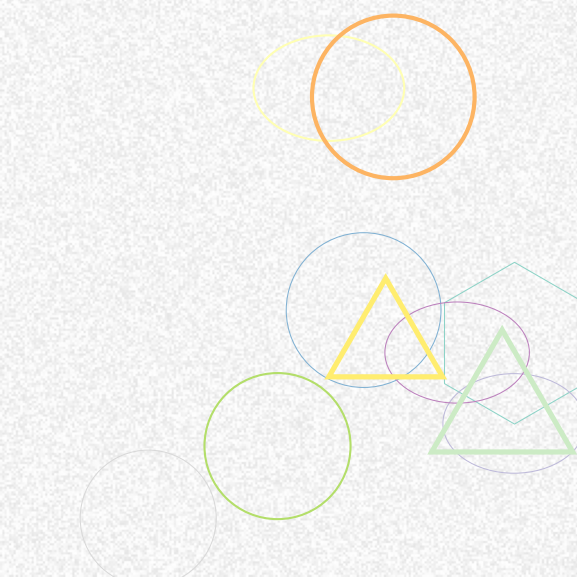[{"shape": "hexagon", "thickness": 0.5, "radius": 0.7, "center": [0.891, 0.405]}, {"shape": "oval", "thickness": 1, "radius": 0.65, "center": [0.569, 0.847]}, {"shape": "oval", "thickness": 0.5, "radius": 0.62, "center": [0.89, 0.266]}, {"shape": "circle", "thickness": 0.5, "radius": 0.67, "center": [0.63, 0.462]}, {"shape": "circle", "thickness": 2, "radius": 0.7, "center": [0.681, 0.831]}, {"shape": "circle", "thickness": 1, "radius": 0.63, "center": [0.481, 0.227]}, {"shape": "circle", "thickness": 0.5, "radius": 0.59, "center": [0.257, 0.102]}, {"shape": "oval", "thickness": 0.5, "radius": 0.63, "center": [0.792, 0.389]}, {"shape": "triangle", "thickness": 2.5, "radius": 0.7, "center": [0.87, 0.287]}, {"shape": "triangle", "thickness": 2.5, "radius": 0.57, "center": [0.668, 0.403]}]